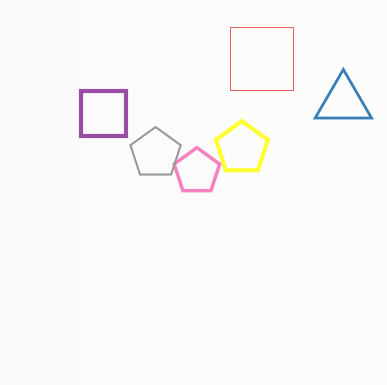[{"shape": "square", "thickness": 0.5, "radius": 0.41, "center": [0.675, 0.848]}, {"shape": "triangle", "thickness": 2, "radius": 0.42, "center": [0.886, 0.735]}, {"shape": "square", "thickness": 3, "radius": 0.29, "center": [0.266, 0.705]}, {"shape": "pentagon", "thickness": 3, "radius": 0.35, "center": [0.624, 0.615]}, {"shape": "pentagon", "thickness": 2.5, "radius": 0.31, "center": [0.508, 0.555]}, {"shape": "pentagon", "thickness": 1.5, "radius": 0.34, "center": [0.402, 0.602]}]